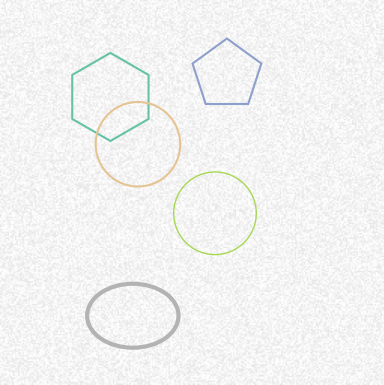[{"shape": "hexagon", "thickness": 1.5, "radius": 0.57, "center": [0.287, 0.748]}, {"shape": "pentagon", "thickness": 1.5, "radius": 0.47, "center": [0.589, 0.806]}, {"shape": "circle", "thickness": 1, "radius": 0.54, "center": [0.558, 0.446]}, {"shape": "circle", "thickness": 1.5, "radius": 0.55, "center": [0.358, 0.625]}, {"shape": "oval", "thickness": 3, "radius": 0.59, "center": [0.345, 0.18]}]